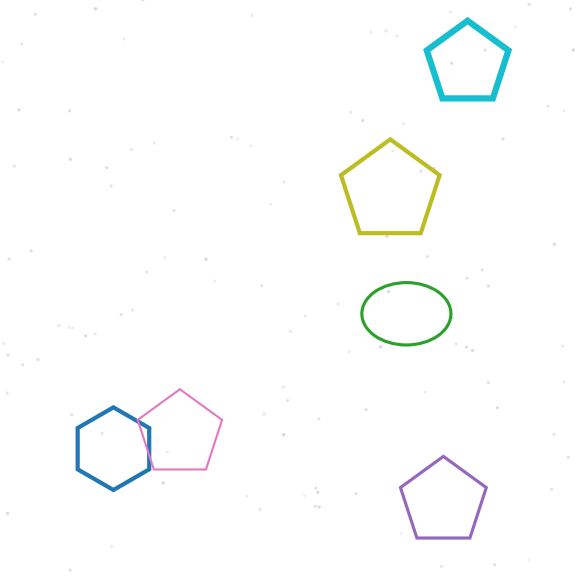[{"shape": "hexagon", "thickness": 2, "radius": 0.36, "center": [0.196, 0.222]}, {"shape": "oval", "thickness": 1.5, "radius": 0.39, "center": [0.704, 0.456]}, {"shape": "pentagon", "thickness": 1.5, "radius": 0.39, "center": [0.768, 0.131]}, {"shape": "pentagon", "thickness": 1, "radius": 0.38, "center": [0.311, 0.248]}, {"shape": "pentagon", "thickness": 2, "radius": 0.45, "center": [0.676, 0.668]}, {"shape": "pentagon", "thickness": 3, "radius": 0.37, "center": [0.81, 0.889]}]